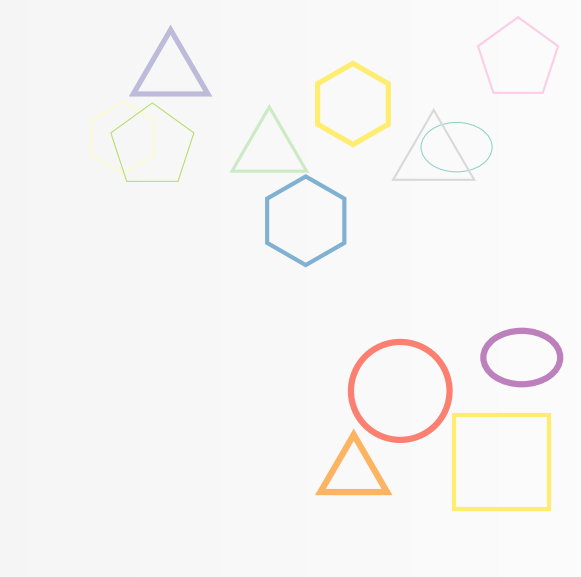[{"shape": "oval", "thickness": 0.5, "radius": 0.31, "center": [0.786, 0.744]}, {"shape": "hexagon", "thickness": 0.5, "radius": 0.31, "center": [0.211, 0.761]}, {"shape": "triangle", "thickness": 2.5, "radius": 0.37, "center": [0.293, 0.873]}, {"shape": "circle", "thickness": 3, "radius": 0.42, "center": [0.689, 0.322]}, {"shape": "hexagon", "thickness": 2, "radius": 0.38, "center": [0.526, 0.617]}, {"shape": "triangle", "thickness": 3, "radius": 0.33, "center": [0.609, 0.18]}, {"shape": "pentagon", "thickness": 0.5, "radius": 0.38, "center": [0.262, 0.746]}, {"shape": "pentagon", "thickness": 1, "radius": 0.36, "center": [0.891, 0.897]}, {"shape": "triangle", "thickness": 1, "radius": 0.4, "center": [0.746, 0.728]}, {"shape": "oval", "thickness": 3, "radius": 0.33, "center": [0.898, 0.38]}, {"shape": "triangle", "thickness": 1.5, "radius": 0.37, "center": [0.463, 0.74]}, {"shape": "hexagon", "thickness": 2.5, "radius": 0.35, "center": [0.607, 0.819]}, {"shape": "square", "thickness": 2, "radius": 0.41, "center": [0.863, 0.2]}]